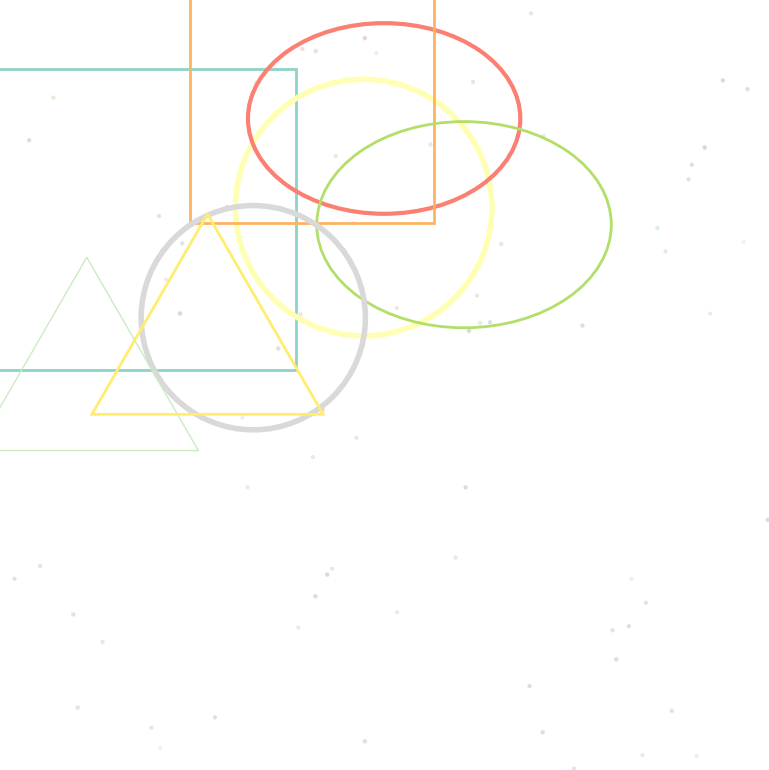[{"shape": "square", "thickness": 1, "radius": 0.97, "center": [0.189, 0.715]}, {"shape": "circle", "thickness": 2, "radius": 0.83, "center": [0.472, 0.73]}, {"shape": "oval", "thickness": 1.5, "radius": 0.88, "center": [0.499, 0.846]}, {"shape": "square", "thickness": 1, "radius": 0.79, "center": [0.405, 0.869]}, {"shape": "oval", "thickness": 1, "radius": 0.96, "center": [0.603, 0.708]}, {"shape": "circle", "thickness": 2, "radius": 0.73, "center": [0.329, 0.587]}, {"shape": "triangle", "thickness": 0.5, "radius": 0.84, "center": [0.113, 0.499]}, {"shape": "triangle", "thickness": 1, "radius": 0.87, "center": [0.269, 0.549]}]